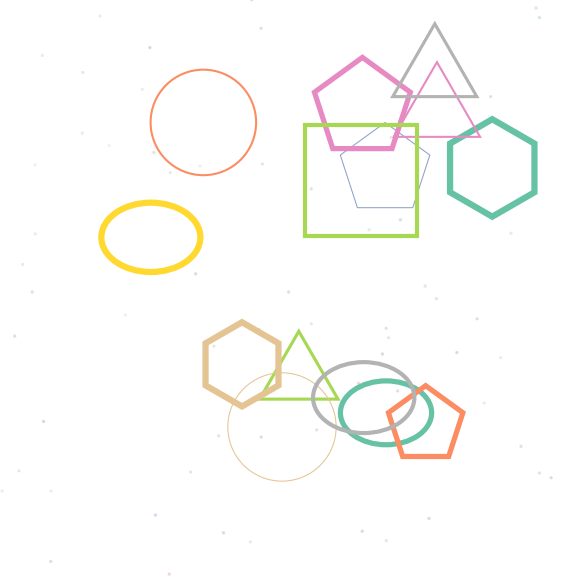[{"shape": "oval", "thickness": 2.5, "radius": 0.39, "center": [0.668, 0.284]}, {"shape": "hexagon", "thickness": 3, "radius": 0.42, "center": [0.852, 0.708]}, {"shape": "pentagon", "thickness": 2.5, "radius": 0.34, "center": [0.737, 0.264]}, {"shape": "circle", "thickness": 1, "radius": 0.46, "center": [0.352, 0.787]}, {"shape": "pentagon", "thickness": 0.5, "radius": 0.41, "center": [0.667, 0.705]}, {"shape": "triangle", "thickness": 1, "radius": 0.43, "center": [0.757, 0.805]}, {"shape": "pentagon", "thickness": 2.5, "radius": 0.44, "center": [0.628, 0.812]}, {"shape": "square", "thickness": 2, "radius": 0.48, "center": [0.626, 0.687]}, {"shape": "triangle", "thickness": 1.5, "radius": 0.39, "center": [0.517, 0.347]}, {"shape": "oval", "thickness": 3, "radius": 0.43, "center": [0.261, 0.588]}, {"shape": "circle", "thickness": 0.5, "radius": 0.47, "center": [0.488, 0.26]}, {"shape": "hexagon", "thickness": 3, "radius": 0.36, "center": [0.419, 0.368]}, {"shape": "triangle", "thickness": 1.5, "radius": 0.42, "center": [0.753, 0.874]}, {"shape": "oval", "thickness": 2, "radius": 0.44, "center": [0.63, 0.311]}]